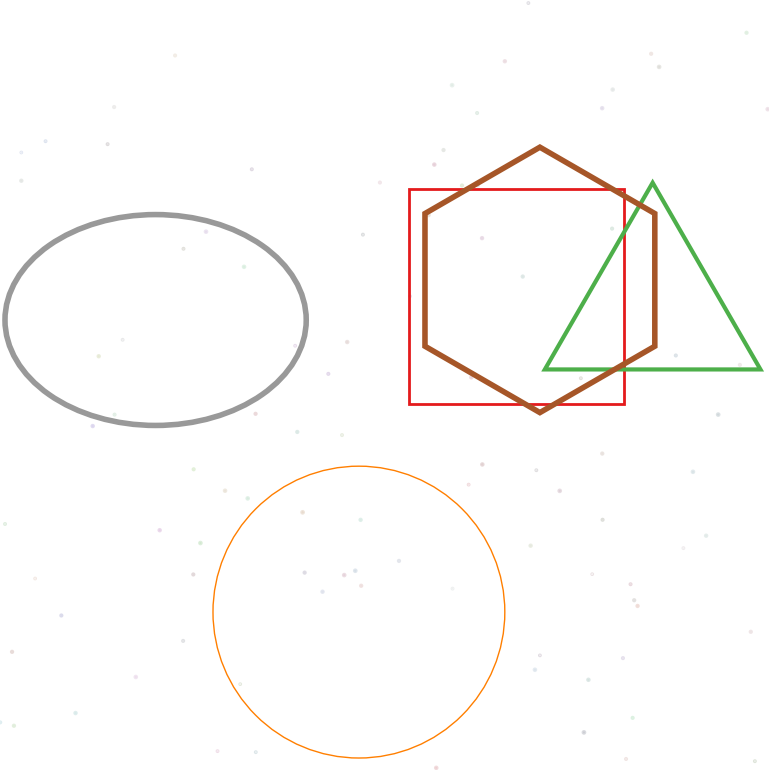[{"shape": "square", "thickness": 1, "radius": 0.7, "center": [0.671, 0.614]}, {"shape": "triangle", "thickness": 1.5, "radius": 0.81, "center": [0.848, 0.601]}, {"shape": "circle", "thickness": 0.5, "radius": 0.95, "center": [0.466, 0.205]}, {"shape": "hexagon", "thickness": 2, "radius": 0.86, "center": [0.701, 0.637]}, {"shape": "oval", "thickness": 2, "radius": 0.98, "center": [0.202, 0.584]}]